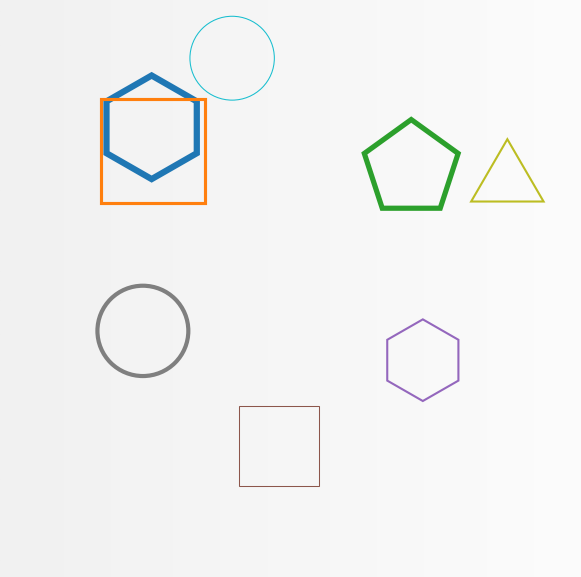[{"shape": "hexagon", "thickness": 3, "radius": 0.45, "center": [0.261, 0.779]}, {"shape": "square", "thickness": 1.5, "radius": 0.45, "center": [0.263, 0.737]}, {"shape": "pentagon", "thickness": 2.5, "radius": 0.42, "center": [0.707, 0.707]}, {"shape": "hexagon", "thickness": 1, "radius": 0.35, "center": [0.727, 0.375]}, {"shape": "square", "thickness": 0.5, "radius": 0.35, "center": [0.48, 0.227]}, {"shape": "circle", "thickness": 2, "radius": 0.39, "center": [0.246, 0.426]}, {"shape": "triangle", "thickness": 1, "radius": 0.36, "center": [0.873, 0.686]}, {"shape": "circle", "thickness": 0.5, "radius": 0.36, "center": [0.399, 0.898]}]